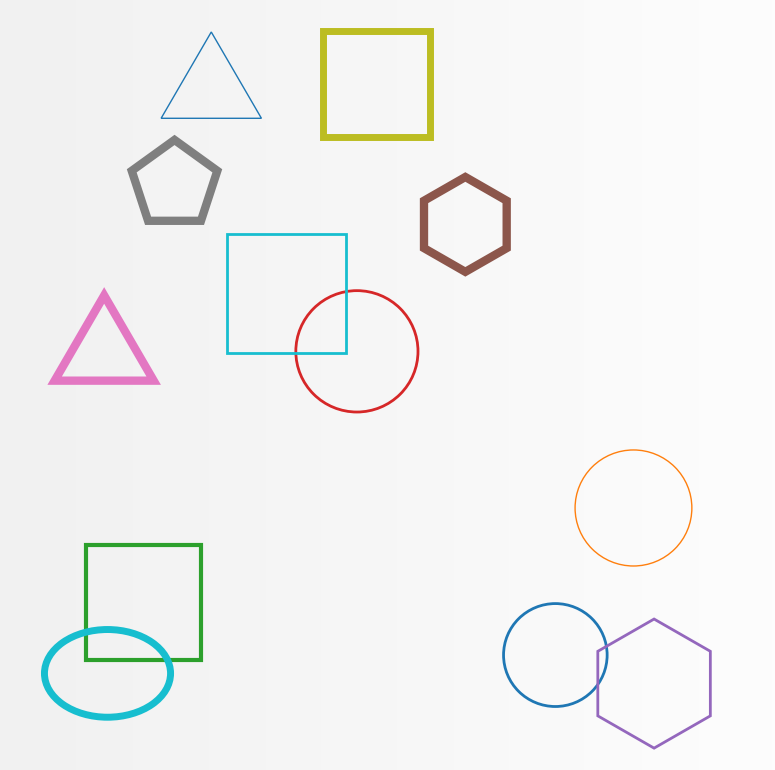[{"shape": "triangle", "thickness": 0.5, "radius": 0.37, "center": [0.273, 0.884]}, {"shape": "circle", "thickness": 1, "radius": 0.33, "center": [0.717, 0.149]}, {"shape": "circle", "thickness": 0.5, "radius": 0.38, "center": [0.817, 0.34]}, {"shape": "square", "thickness": 1.5, "radius": 0.37, "center": [0.185, 0.218]}, {"shape": "circle", "thickness": 1, "radius": 0.39, "center": [0.461, 0.544]}, {"shape": "hexagon", "thickness": 1, "radius": 0.42, "center": [0.844, 0.112]}, {"shape": "hexagon", "thickness": 3, "radius": 0.31, "center": [0.6, 0.709]}, {"shape": "triangle", "thickness": 3, "radius": 0.37, "center": [0.134, 0.543]}, {"shape": "pentagon", "thickness": 3, "radius": 0.29, "center": [0.225, 0.76]}, {"shape": "square", "thickness": 2.5, "radius": 0.34, "center": [0.485, 0.89]}, {"shape": "square", "thickness": 1, "radius": 0.38, "center": [0.369, 0.619]}, {"shape": "oval", "thickness": 2.5, "radius": 0.41, "center": [0.139, 0.125]}]